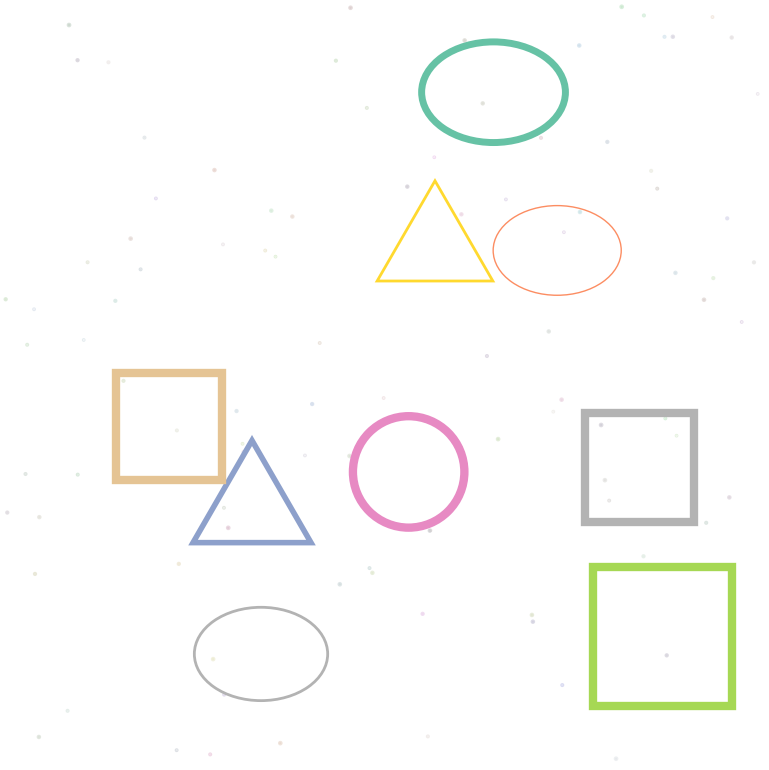[{"shape": "oval", "thickness": 2.5, "radius": 0.47, "center": [0.641, 0.88]}, {"shape": "oval", "thickness": 0.5, "radius": 0.42, "center": [0.724, 0.675]}, {"shape": "triangle", "thickness": 2, "radius": 0.44, "center": [0.327, 0.339]}, {"shape": "circle", "thickness": 3, "radius": 0.36, "center": [0.531, 0.387]}, {"shape": "square", "thickness": 3, "radius": 0.45, "center": [0.86, 0.173]}, {"shape": "triangle", "thickness": 1, "radius": 0.43, "center": [0.565, 0.678]}, {"shape": "square", "thickness": 3, "radius": 0.34, "center": [0.219, 0.446]}, {"shape": "oval", "thickness": 1, "radius": 0.43, "center": [0.339, 0.151]}, {"shape": "square", "thickness": 3, "radius": 0.35, "center": [0.831, 0.393]}]